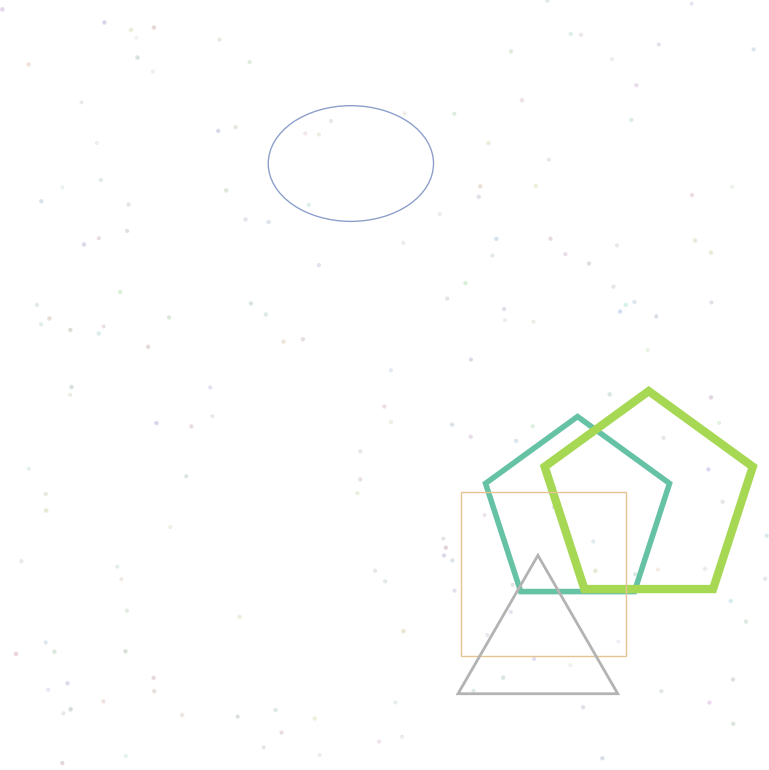[{"shape": "pentagon", "thickness": 2, "radius": 0.63, "center": [0.75, 0.333]}, {"shape": "oval", "thickness": 0.5, "radius": 0.54, "center": [0.456, 0.788]}, {"shape": "pentagon", "thickness": 3, "radius": 0.71, "center": [0.843, 0.35]}, {"shape": "square", "thickness": 0.5, "radius": 0.53, "center": [0.706, 0.255]}, {"shape": "triangle", "thickness": 1, "radius": 0.6, "center": [0.699, 0.159]}]